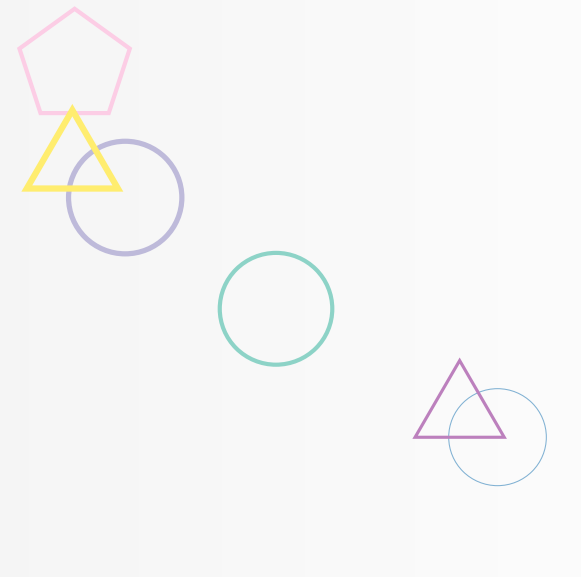[{"shape": "circle", "thickness": 2, "radius": 0.48, "center": [0.475, 0.464]}, {"shape": "circle", "thickness": 2.5, "radius": 0.49, "center": [0.215, 0.657]}, {"shape": "circle", "thickness": 0.5, "radius": 0.42, "center": [0.856, 0.242]}, {"shape": "pentagon", "thickness": 2, "radius": 0.5, "center": [0.128, 0.884]}, {"shape": "triangle", "thickness": 1.5, "radius": 0.44, "center": [0.791, 0.286]}, {"shape": "triangle", "thickness": 3, "radius": 0.45, "center": [0.124, 0.718]}]